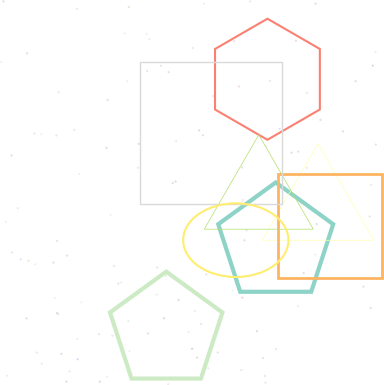[{"shape": "pentagon", "thickness": 3, "radius": 0.78, "center": [0.716, 0.369]}, {"shape": "triangle", "thickness": 0.5, "radius": 0.84, "center": [0.826, 0.46]}, {"shape": "hexagon", "thickness": 1.5, "radius": 0.79, "center": [0.695, 0.794]}, {"shape": "square", "thickness": 2, "radius": 0.67, "center": [0.856, 0.412]}, {"shape": "triangle", "thickness": 0.5, "radius": 0.82, "center": [0.672, 0.486]}, {"shape": "square", "thickness": 1, "radius": 0.92, "center": [0.548, 0.653]}, {"shape": "pentagon", "thickness": 3, "radius": 0.77, "center": [0.432, 0.141]}, {"shape": "oval", "thickness": 1.5, "radius": 0.68, "center": [0.612, 0.376]}]